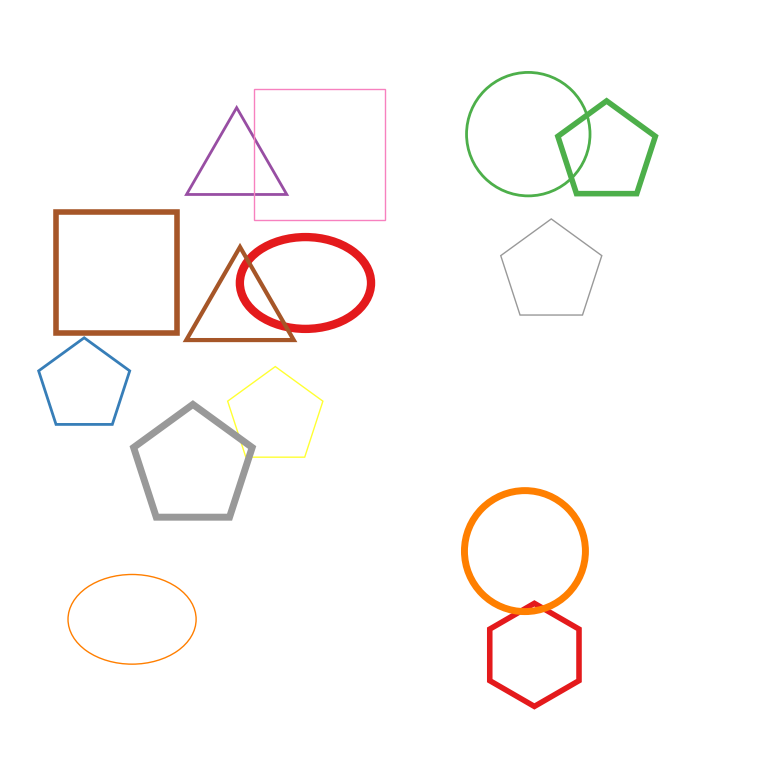[{"shape": "oval", "thickness": 3, "radius": 0.43, "center": [0.397, 0.632]}, {"shape": "hexagon", "thickness": 2, "radius": 0.33, "center": [0.694, 0.15]}, {"shape": "pentagon", "thickness": 1, "radius": 0.31, "center": [0.109, 0.499]}, {"shape": "pentagon", "thickness": 2, "radius": 0.33, "center": [0.788, 0.802]}, {"shape": "circle", "thickness": 1, "radius": 0.4, "center": [0.686, 0.826]}, {"shape": "triangle", "thickness": 1, "radius": 0.38, "center": [0.307, 0.785]}, {"shape": "circle", "thickness": 2.5, "radius": 0.39, "center": [0.682, 0.284]}, {"shape": "oval", "thickness": 0.5, "radius": 0.42, "center": [0.172, 0.196]}, {"shape": "pentagon", "thickness": 0.5, "radius": 0.33, "center": [0.358, 0.459]}, {"shape": "square", "thickness": 2, "radius": 0.39, "center": [0.152, 0.646]}, {"shape": "triangle", "thickness": 1.5, "radius": 0.4, "center": [0.312, 0.599]}, {"shape": "square", "thickness": 0.5, "radius": 0.43, "center": [0.415, 0.799]}, {"shape": "pentagon", "thickness": 0.5, "radius": 0.34, "center": [0.716, 0.647]}, {"shape": "pentagon", "thickness": 2.5, "radius": 0.4, "center": [0.251, 0.394]}]